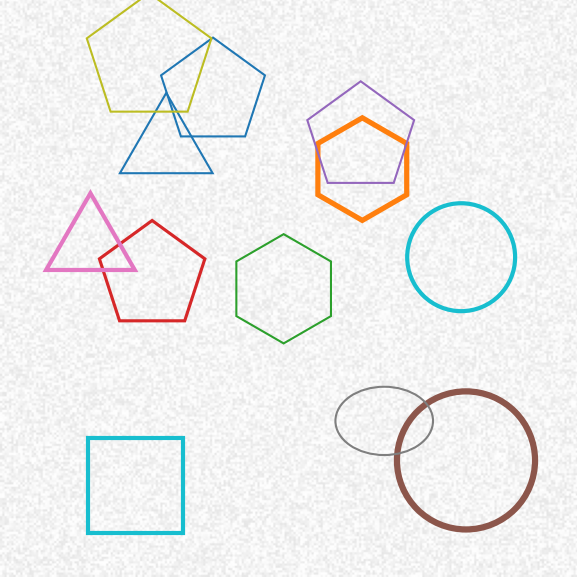[{"shape": "triangle", "thickness": 1, "radius": 0.46, "center": [0.288, 0.746]}, {"shape": "pentagon", "thickness": 1, "radius": 0.47, "center": [0.369, 0.839]}, {"shape": "hexagon", "thickness": 2.5, "radius": 0.44, "center": [0.627, 0.706]}, {"shape": "hexagon", "thickness": 1, "radius": 0.47, "center": [0.491, 0.499]}, {"shape": "pentagon", "thickness": 1.5, "radius": 0.48, "center": [0.263, 0.521]}, {"shape": "pentagon", "thickness": 1, "radius": 0.49, "center": [0.625, 0.761]}, {"shape": "circle", "thickness": 3, "radius": 0.6, "center": [0.807, 0.202]}, {"shape": "triangle", "thickness": 2, "radius": 0.44, "center": [0.157, 0.576]}, {"shape": "oval", "thickness": 1, "radius": 0.42, "center": [0.665, 0.27]}, {"shape": "pentagon", "thickness": 1, "radius": 0.57, "center": [0.258, 0.898]}, {"shape": "circle", "thickness": 2, "radius": 0.47, "center": [0.799, 0.554]}, {"shape": "square", "thickness": 2, "radius": 0.41, "center": [0.234, 0.159]}]